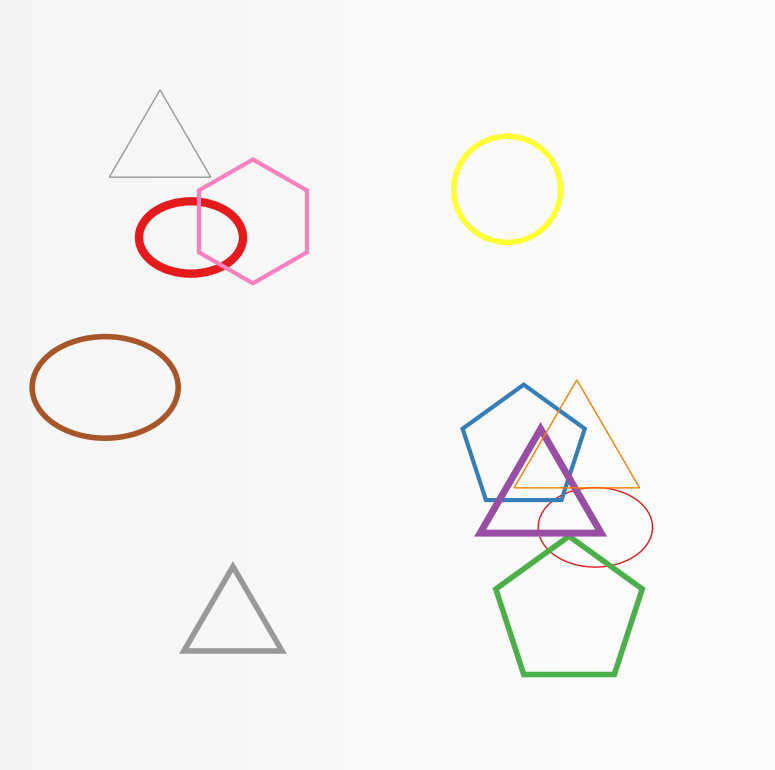[{"shape": "oval", "thickness": 0.5, "radius": 0.37, "center": [0.768, 0.315]}, {"shape": "oval", "thickness": 3, "radius": 0.34, "center": [0.246, 0.692]}, {"shape": "pentagon", "thickness": 1.5, "radius": 0.41, "center": [0.676, 0.418]}, {"shape": "pentagon", "thickness": 2, "radius": 0.5, "center": [0.734, 0.204]}, {"shape": "triangle", "thickness": 2.5, "radius": 0.45, "center": [0.698, 0.353]}, {"shape": "triangle", "thickness": 0.5, "radius": 0.47, "center": [0.744, 0.413]}, {"shape": "circle", "thickness": 2, "radius": 0.34, "center": [0.654, 0.754]}, {"shape": "oval", "thickness": 2, "radius": 0.47, "center": [0.136, 0.497]}, {"shape": "hexagon", "thickness": 1.5, "radius": 0.4, "center": [0.326, 0.712]}, {"shape": "triangle", "thickness": 2, "radius": 0.37, "center": [0.301, 0.191]}, {"shape": "triangle", "thickness": 0.5, "radius": 0.38, "center": [0.207, 0.808]}]